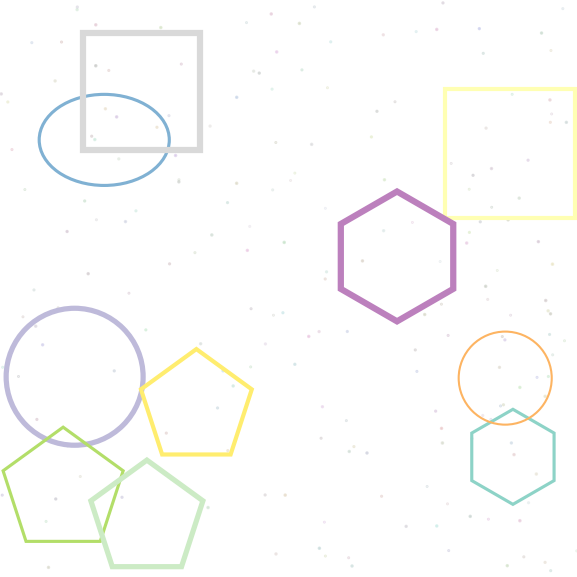[{"shape": "hexagon", "thickness": 1.5, "radius": 0.41, "center": [0.888, 0.208]}, {"shape": "square", "thickness": 2, "radius": 0.56, "center": [0.883, 0.733]}, {"shape": "circle", "thickness": 2.5, "radius": 0.59, "center": [0.129, 0.347]}, {"shape": "oval", "thickness": 1.5, "radius": 0.56, "center": [0.181, 0.757]}, {"shape": "circle", "thickness": 1, "radius": 0.4, "center": [0.875, 0.344]}, {"shape": "pentagon", "thickness": 1.5, "radius": 0.55, "center": [0.109, 0.15]}, {"shape": "square", "thickness": 3, "radius": 0.51, "center": [0.245, 0.84]}, {"shape": "hexagon", "thickness": 3, "radius": 0.56, "center": [0.688, 0.555]}, {"shape": "pentagon", "thickness": 2.5, "radius": 0.51, "center": [0.254, 0.1]}, {"shape": "pentagon", "thickness": 2, "radius": 0.5, "center": [0.34, 0.294]}]